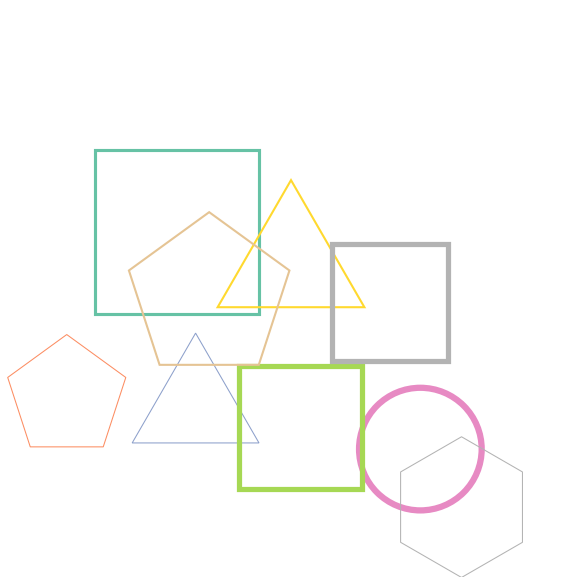[{"shape": "square", "thickness": 1.5, "radius": 0.71, "center": [0.306, 0.598]}, {"shape": "pentagon", "thickness": 0.5, "radius": 0.54, "center": [0.116, 0.312]}, {"shape": "triangle", "thickness": 0.5, "radius": 0.63, "center": [0.339, 0.296]}, {"shape": "circle", "thickness": 3, "radius": 0.53, "center": [0.728, 0.221]}, {"shape": "square", "thickness": 2.5, "radius": 0.53, "center": [0.521, 0.259]}, {"shape": "triangle", "thickness": 1, "radius": 0.73, "center": [0.504, 0.541]}, {"shape": "pentagon", "thickness": 1, "radius": 0.73, "center": [0.362, 0.486]}, {"shape": "hexagon", "thickness": 0.5, "radius": 0.61, "center": [0.799, 0.121]}, {"shape": "square", "thickness": 2.5, "radius": 0.5, "center": [0.675, 0.475]}]